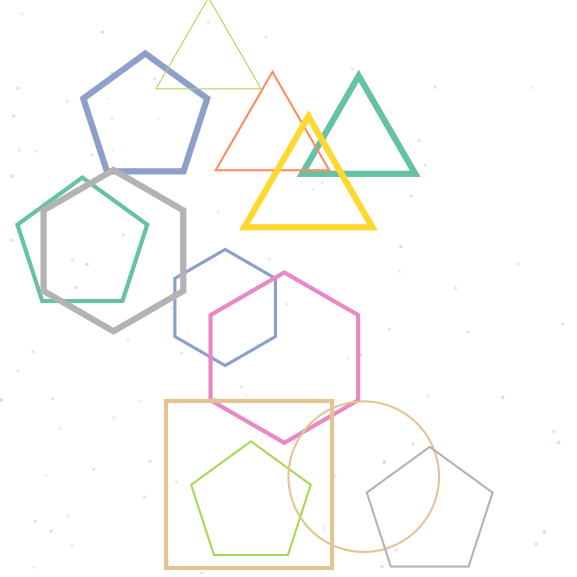[{"shape": "pentagon", "thickness": 2, "radius": 0.59, "center": [0.143, 0.574]}, {"shape": "triangle", "thickness": 3, "radius": 0.57, "center": [0.621, 0.755]}, {"shape": "triangle", "thickness": 1, "radius": 0.57, "center": [0.472, 0.761]}, {"shape": "hexagon", "thickness": 1.5, "radius": 0.5, "center": [0.39, 0.467]}, {"shape": "pentagon", "thickness": 3, "radius": 0.56, "center": [0.252, 0.794]}, {"shape": "hexagon", "thickness": 2, "radius": 0.74, "center": [0.492, 0.38]}, {"shape": "triangle", "thickness": 0.5, "radius": 0.53, "center": [0.361, 0.898]}, {"shape": "pentagon", "thickness": 1, "radius": 0.54, "center": [0.435, 0.126]}, {"shape": "triangle", "thickness": 3, "radius": 0.64, "center": [0.534, 0.67]}, {"shape": "square", "thickness": 2, "radius": 0.72, "center": [0.431, 0.16]}, {"shape": "circle", "thickness": 1, "radius": 0.65, "center": [0.63, 0.174]}, {"shape": "hexagon", "thickness": 3, "radius": 0.7, "center": [0.196, 0.565]}, {"shape": "pentagon", "thickness": 1, "radius": 0.57, "center": [0.744, 0.111]}]